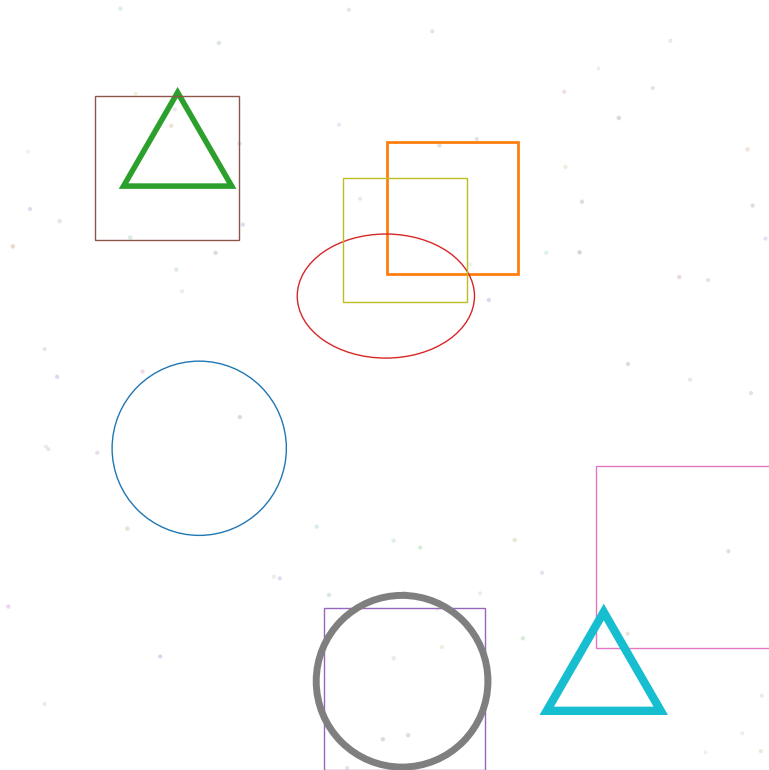[{"shape": "circle", "thickness": 0.5, "radius": 0.57, "center": [0.259, 0.418]}, {"shape": "square", "thickness": 1, "radius": 0.43, "center": [0.588, 0.73]}, {"shape": "triangle", "thickness": 2, "radius": 0.41, "center": [0.231, 0.799]}, {"shape": "oval", "thickness": 0.5, "radius": 0.58, "center": [0.501, 0.616]}, {"shape": "square", "thickness": 0.5, "radius": 0.53, "center": [0.525, 0.106]}, {"shape": "square", "thickness": 0.5, "radius": 0.47, "center": [0.217, 0.782]}, {"shape": "square", "thickness": 0.5, "radius": 0.59, "center": [0.891, 0.277]}, {"shape": "circle", "thickness": 2.5, "radius": 0.56, "center": [0.522, 0.115]}, {"shape": "square", "thickness": 0.5, "radius": 0.4, "center": [0.526, 0.688]}, {"shape": "triangle", "thickness": 3, "radius": 0.43, "center": [0.784, 0.12]}]